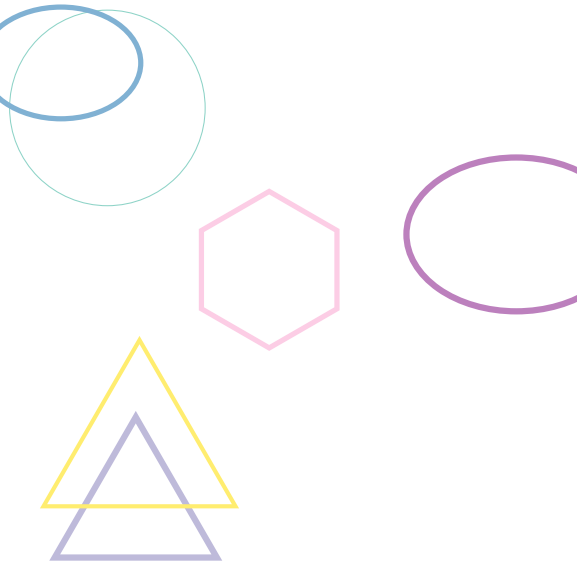[{"shape": "circle", "thickness": 0.5, "radius": 0.85, "center": [0.186, 0.812]}, {"shape": "triangle", "thickness": 3, "radius": 0.81, "center": [0.235, 0.115]}, {"shape": "oval", "thickness": 2.5, "radius": 0.69, "center": [0.106, 0.89]}, {"shape": "hexagon", "thickness": 2.5, "radius": 0.68, "center": [0.466, 0.532]}, {"shape": "oval", "thickness": 3, "radius": 0.95, "center": [0.894, 0.593]}, {"shape": "triangle", "thickness": 2, "radius": 0.96, "center": [0.242, 0.218]}]